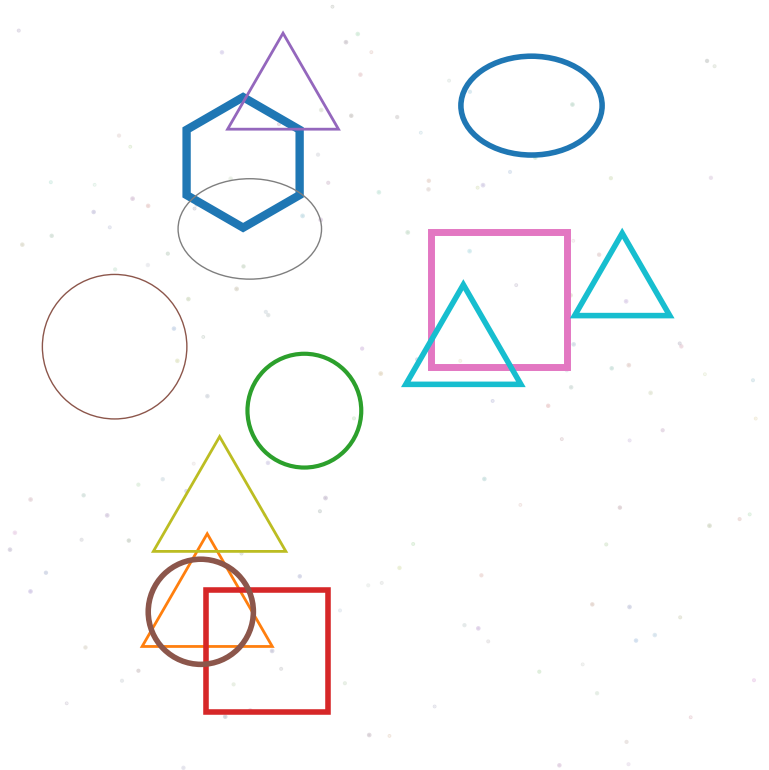[{"shape": "hexagon", "thickness": 3, "radius": 0.42, "center": [0.316, 0.789]}, {"shape": "oval", "thickness": 2, "radius": 0.46, "center": [0.69, 0.863]}, {"shape": "triangle", "thickness": 1, "radius": 0.49, "center": [0.269, 0.209]}, {"shape": "circle", "thickness": 1.5, "radius": 0.37, "center": [0.395, 0.467]}, {"shape": "square", "thickness": 2, "radius": 0.4, "center": [0.347, 0.154]}, {"shape": "triangle", "thickness": 1, "radius": 0.42, "center": [0.368, 0.874]}, {"shape": "circle", "thickness": 0.5, "radius": 0.47, "center": [0.149, 0.55]}, {"shape": "circle", "thickness": 2, "radius": 0.34, "center": [0.261, 0.205]}, {"shape": "square", "thickness": 2.5, "radius": 0.44, "center": [0.648, 0.611]}, {"shape": "oval", "thickness": 0.5, "radius": 0.47, "center": [0.324, 0.703]}, {"shape": "triangle", "thickness": 1, "radius": 0.5, "center": [0.285, 0.334]}, {"shape": "triangle", "thickness": 2, "radius": 0.36, "center": [0.808, 0.626]}, {"shape": "triangle", "thickness": 2, "radius": 0.43, "center": [0.602, 0.544]}]